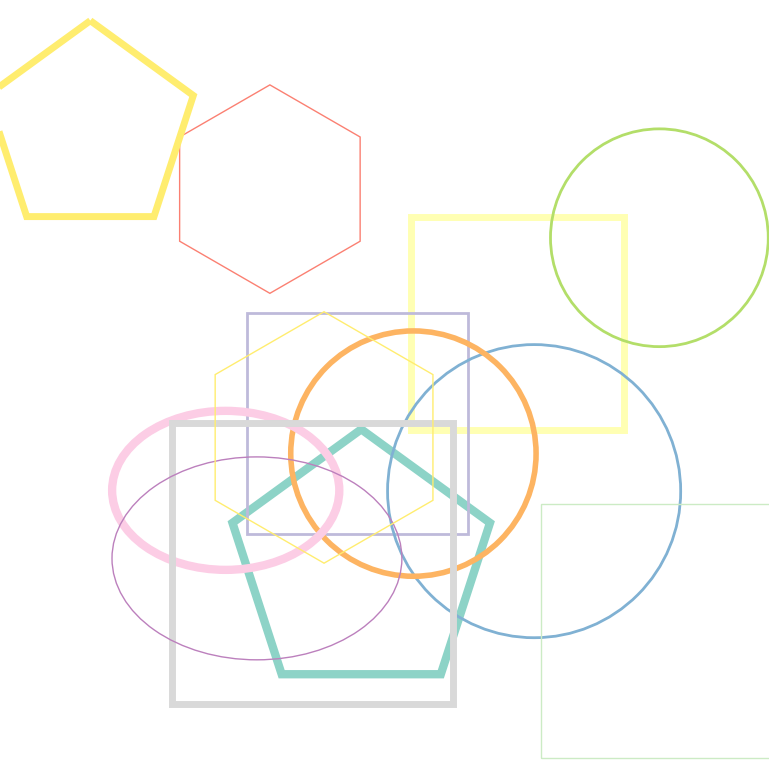[{"shape": "pentagon", "thickness": 3, "radius": 0.88, "center": [0.469, 0.267]}, {"shape": "square", "thickness": 2.5, "radius": 0.69, "center": [0.672, 0.58]}, {"shape": "square", "thickness": 1, "radius": 0.72, "center": [0.465, 0.45]}, {"shape": "hexagon", "thickness": 0.5, "radius": 0.68, "center": [0.351, 0.754]}, {"shape": "circle", "thickness": 1, "radius": 0.95, "center": [0.694, 0.362]}, {"shape": "circle", "thickness": 2, "radius": 0.8, "center": [0.537, 0.411]}, {"shape": "circle", "thickness": 1, "radius": 0.71, "center": [0.856, 0.691]}, {"shape": "oval", "thickness": 3, "radius": 0.74, "center": [0.293, 0.363]}, {"shape": "square", "thickness": 2.5, "radius": 0.91, "center": [0.406, 0.268]}, {"shape": "oval", "thickness": 0.5, "radius": 0.94, "center": [0.334, 0.275]}, {"shape": "square", "thickness": 0.5, "radius": 0.82, "center": [0.867, 0.18]}, {"shape": "pentagon", "thickness": 2.5, "radius": 0.7, "center": [0.117, 0.833]}, {"shape": "hexagon", "thickness": 0.5, "radius": 0.82, "center": [0.421, 0.432]}]